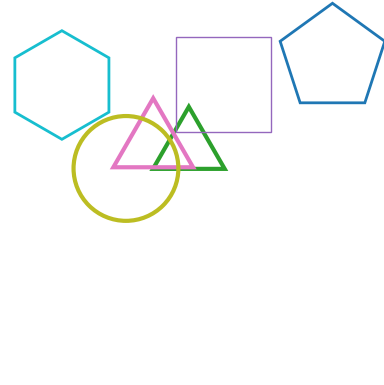[{"shape": "pentagon", "thickness": 2, "radius": 0.71, "center": [0.864, 0.849]}, {"shape": "triangle", "thickness": 3, "radius": 0.54, "center": [0.49, 0.615]}, {"shape": "square", "thickness": 1, "radius": 0.62, "center": [0.582, 0.78]}, {"shape": "triangle", "thickness": 3, "radius": 0.6, "center": [0.398, 0.625]}, {"shape": "circle", "thickness": 3, "radius": 0.68, "center": [0.327, 0.562]}, {"shape": "hexagon", "thickness": 2, "radius": 0.71, "center": [0.161, 0.779]}]